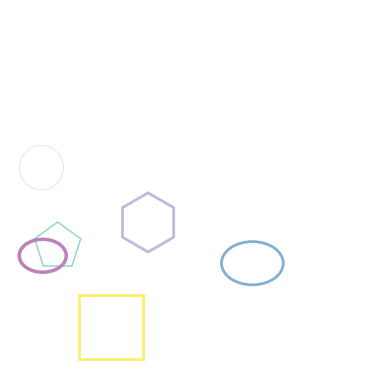[{"shape": "pentagon", "thickness": 1, "radius": 0.32, "center": [0.15, 0.36]}, {"shape": "hexagon", "thickness": 2, "radius": 0.38, "center": [0.385, 0.422]}, {"shape": "oval", "thickness": 2, "radius": 0.4, "center": [0.655, 0.316]}, {"shape": "circle", "thickness": 0.5, "radius": 0.29, "center": [0.107, 0.565]}, {"shape": "oval", "thickness": 2.5, "radius": 0.31, "center": [0.111, 0.336]}, {"shape": "square", "thickness": 2, "radius": 0.42, "center": [0.289, 0.151]}]